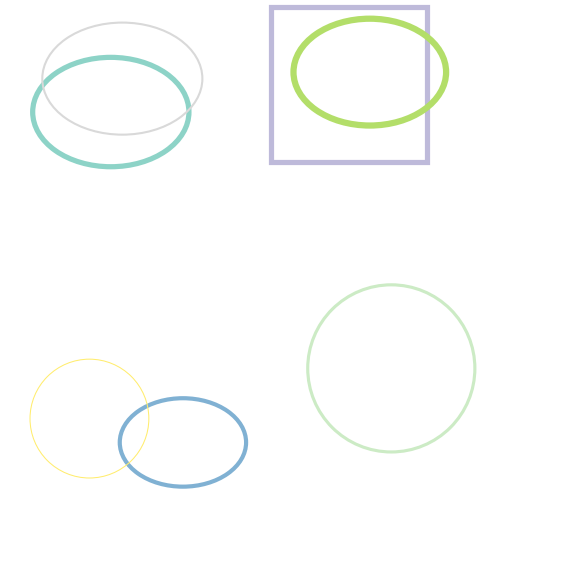[{"shape": "oval", "thickness": 2.5, "radius": 0.68, "center": [0.192, 0.805]}, {"shape": "square", "thickness": 2.5, "radius": 0.67, "center": [0.604, 0.853]}, {"shape": "oval", "thickness": 2, "radius": 0.55, "center": [0.317, 0.233]}, {"shape": "oval", "thickness": 3, "radius": 0.66, "center": [0.64, 0.874]}, {"shape": "oval", "thickness": 1, "radius": 0.69, "center": [0.212, 0.863]}, {"shape": "circle", "thickness": 1.5, "radius": 0.72, "center": [0.678, 0.361]}, {"shape": "circle", "thickness": 0.5, "radius": 0.51, "center": [0.155, 0.274]}]